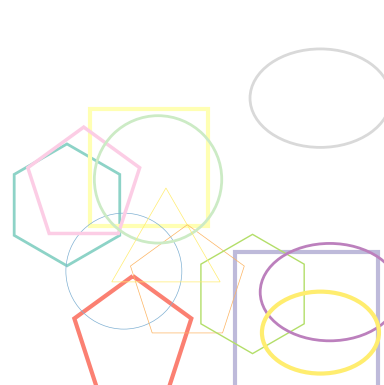[{"shape": "hexagon", "thickness": 2, "radius": 0.79, "center": [0.174, 0.468]}, {"shape": "square", "thickness": 3, "radius": 0.76, "center": [0.387, 0.565]}, {"shape": "square", "thickness": 3, "radius": 0.93, "center": [0.796, 0.16]}, {"shape": "pentagon", "thickness": 3, "radius": 0.8, "center": [0.345, 0.123]}, {"shape": "circle", "thickness": 0.5, "radius": 0.75, "center": [0.322, 0.296]}, {"shape": "pentagon", "thickness": 0.5, "radius": 0.78, "center": [0.487, 0.261]}, {"shape": "hexagon", "thickness": 1, "radius": 0.77, "center": [0.656, 0.236]}, {"shape": "pentagon", "thickness": 2.5, "radius": 0.76, "center": [0.218, 0.517]}, {"shape": "oval", "thickness": 2, "radius": 0.91, "center": [0.832, 0.745]}, {"shape": "oval", "thickness": 2, "radius": 0.9, "center": [0.856, 0.241]}, {"shape": "circle", "thickness": 2, "radius": 0.83, "center": [0.41, 0.534]}, {"shape": "triangle", "thickness": 0.5, "radius": 0.81, "center": [0.431, 0.349]}, {"shape": "oval", "thickness": 3, "radius": 0.76, "center": [0.832, 0.136]}]